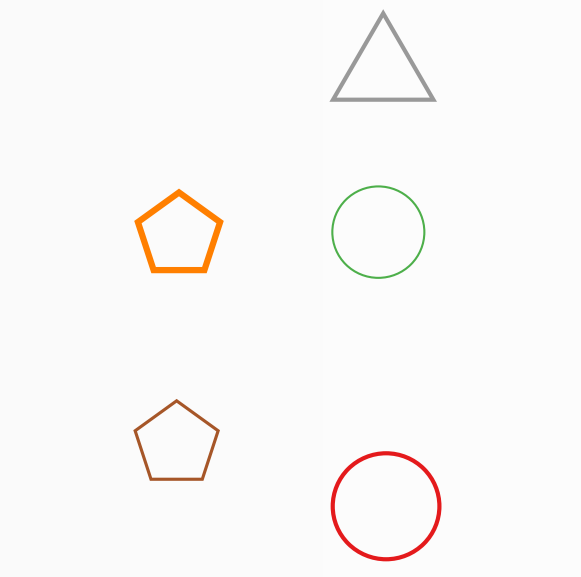[{"shape": "circle", "thickness": 2, "radius": 0.46, "center": [0.664, 0.122]}, {"shape": "circle", "thickness": 1, "radius": 0.4, "center": [0.651, 0.597]}, {"shape": "pentagon", "thickness": 3, "radius": 0.37, "center": [0.308, 0.592]}, {"shape": "pentagon", "thickness": 1.5, "radius": 0.38, "center": [0.304, 0.23]}, {"shape": "triangle", "thickness": 2, "radius": 0.5, "center": [0.659, 0.876]}]